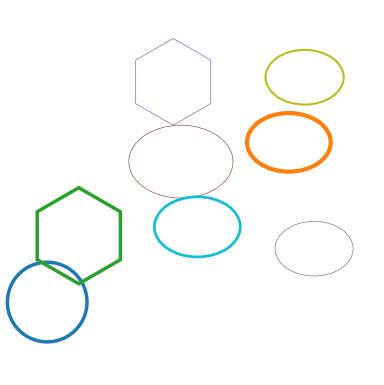[{"shape": "circle", "thickness": 2.5, "radius": 0.52, "center": [0.123, 0.215]}, {"shape": "oval", "thickness": 3, "radius": 0.54, "center": [0.75, 0.63]}, {"shape": "hexagon", "thickness": 2.5, "radius": 0.62, "center": [0.205, 0.388]}, {"shape": "hexagon", "thickness": 0.5, "radius": 0.56, "center": [0.45, 0.787]}, {"shape": "oval", "thickness": 0.5, "radius": 0.68, "center": [0.47, 0.58]}, {"shape": "oval", "thickness": 0.5, "radius": 0.51, "center": [0.816, 0.354]}, {"shape": "oval", "thickness": 1.5, "radius": 0.51, "center": [0.791, 0.799]}, {"shape": "oval", "thickness": 2, "radius": 0.56, "center": [0.513, 0.411]}]